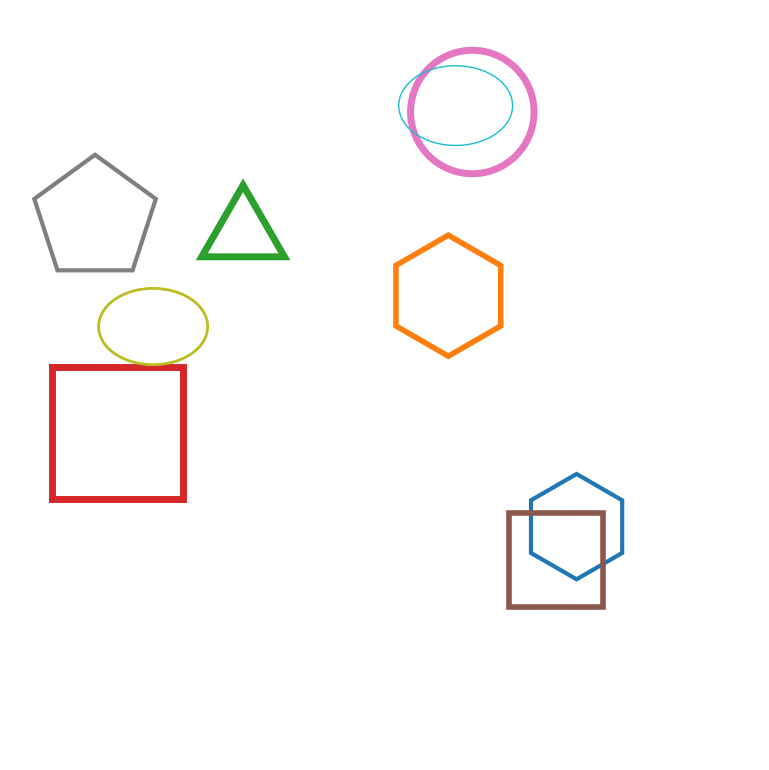[{"shape": "hexagon", "thickness": 1.5, "radius": 0.34, "center": [0.749, 0.316]}, {"shape": "hexagon", "thickness": 2, "radius": 0.39, "center": [0.582, 0.616]}, {"shape": "triangle", "thickness": 2.5, "radius": 0.31, "center": [0.316, 0.698]}, {"shape": "square", "thickness": 2.5, "radius": 0.43, "center": [0.153, 0.438]}, {"shape": "square", "thickness": 2, "radius": 0.31, "center": [0.722, 0.272]}, {"shape": "circle", "thickness": 2.5, "radius": 0.4, "center": [0.613, 0.855]}, {"shape": "pentagon", "thickness": 1.5, "radius": 0.41, "center": [0.123, 0.716]}, {"shape": "oval", "thickness": 1, "radius": 0.35, "center": [0.199, 0.576]}, {"shape": "oval", "thickness": 0.5, "radius": 0.37, "center": [0.592, 0.863]}]